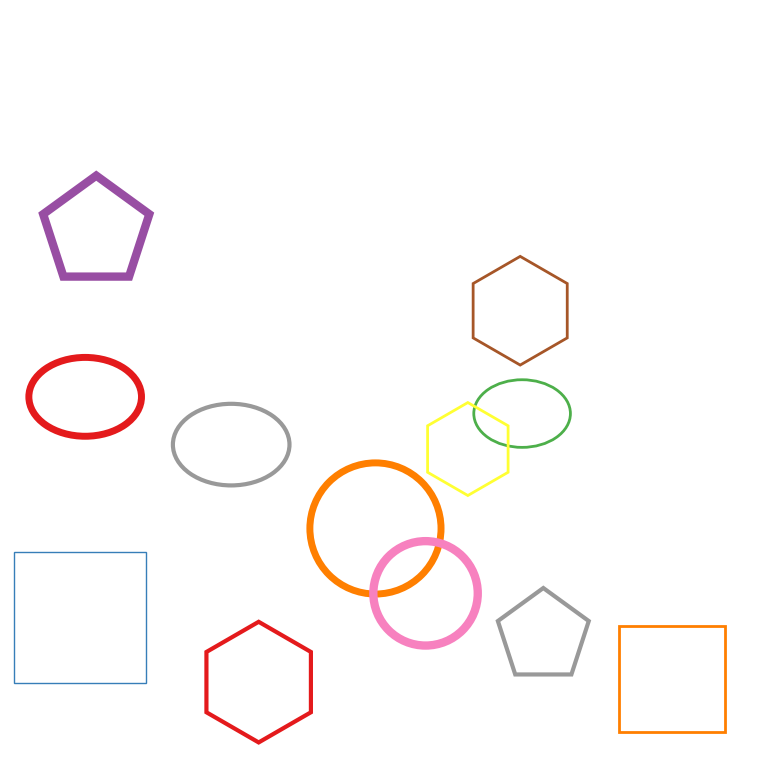[{"shape": "hexagon", "thickness": 1.5, "radius": 0.39, "center": [0.336, 0.114]}, {"shape": "oval", "thickness": 2.5, "radius": 0.37, "center": [0.111, 0.485]}, {"shape": "square", "thickness": 0.5, "radius": 0.43, "center": [0.104, 0.198]}, {"shape": "oval", "thickness": 1, "radius": 0.31, "center": [0.678, 0.463]}, {"shape": "pentagon", "thickness": 3, "radius": 0.36, "center": [0.125, 0.699]}, {"shape": "circle", "thickness": 2.5, "radius": 0.43, "center": [0.488, 0.314]}, {"shape": "square", "thickness": 1, "radius": 0.34, "center": [0.873, 0.118]}, {"shape": "hexagon", "thickness": 1, "radius": 0.3, "center": [0.608, 0.417]}, {"shape": "hexagon", "thickness": 1, "radius": 0.35, "center": [0.676, 0.596]}, {"shape": "circle", "thickness": 3, "radius": 0.34, "center": [0.553, 0.229]}, {"shape": "oval", "thickness": 1.5, "radius": 0.38, "center": [0.3, 0.423]}, {"shape": "pentagon", "thickness": 1.5, "radius": 0.31, "center": [0.706, 0.174]}]